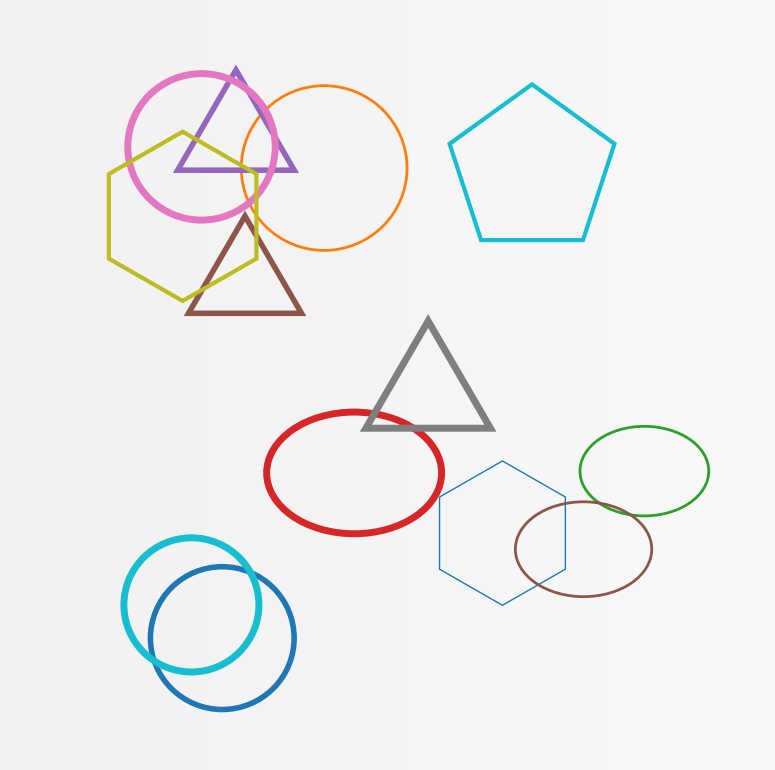[{"shape": "hexagon", "thickness": 0.5, "radius": 0.47, "center": [0.648, 0.308]}, {"shape": "circle", "thickness": 2, "radius": 0.46, "center": [0.287, 0.171]}, {"shape": "circle", "thickness": 1, "radius": 0.53, "center": [0.418, 0.782]}, {"shape": "oval", "thickness": 1, "radius": 0.42, "center": [0.831, 0.388]}, {"shape": "oval", "thickness": 2.5, "radius": 0.56, "center": [0.457, 0.386]}, {"shape": "triangle", "thickness": 2, "radius": 0.43, "center": [0.304, 0.822]}, {"shape": "oval", "thickness": 1, "radius": 0.44, "center": [0.753, 0.287]}, {"shape": "triangle", "thickness": 2, "radius": 0.42, "center": [0.316, 0.635]}, {"shape": "circle", "thickness": 2.5, "radius": 0.48, "center": [0.26, 0.809]}, {"shape": "triangle", "thickness": 2.5, "radius": 0.46, "center": [0.552, 0.49]}, {"shape": "hexagon", "thickness": 1.5, "radius": 0.55, "center": [0.236, 0.719]}, {"shape": "circle", "thickness": 2.5, "radius": 0.44, "center": [0.247, 0.214]}, {"shape": "pentagon", "thickness": 1.5, "radius": 0.56, "center": [0.686, 0.779]}]